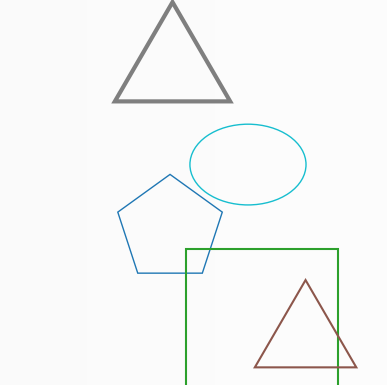[{"shape": "pentagon", "thickness": 1, "radius": 0.71, "center": [0.439, 0.405]}, {"shape": "square", "thickness": 1.5, "radius": 0.98, "center": [0.676, 0.158]}, {"shape": "triangle", "thickness": 1.5, "radius": 0.76, "center": [0.789, 0.121]}, {"shape": "triangle", "thickness": 3, "radius": 0.86, "center": [0.445, 0.823]}, {"shape": "oval", "thickness": 1, "radius": 0.75, "center": [0.64, 0.573]}]